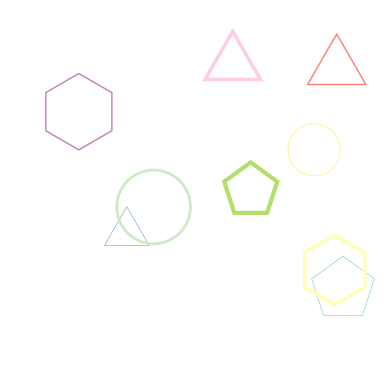[{"shape": "pentagon", "thickness": 0.5, "radius": 0.43, "center": [0.891, 0.249]}, {"shape": "hexagon", "thickness": 2.5, "radius": 0.45, "center": [0.869, 0.299]}, {"shape": "triangle", "thickness": 1, "radius": 0.44, "center": [0.875, 0.824]}, {"shape": "triangle", "thickness": 0.5, "radius": 0.34, "center": [0.329, 0.396]}, {"shape": "pentagon", "thickness": 3, "radius": 0.36, "center": [0.651, 0.506]}, {"shape": "triangle", "thickness": 2.5, "radius": 0.42, "center": [0.605, 0.835]}, {"shape": "hexagon", "thickness": 1, "radius": 0.5, "center": [0.205, 0.71]}, {"shape": "circle", "thickness": 2, "radius": 0.48, "center": [0.399, 0.463]}, {"shape": "circle", "thickness": 0.5, "radius": 0.34, "center": [0.816, 0.611]}]